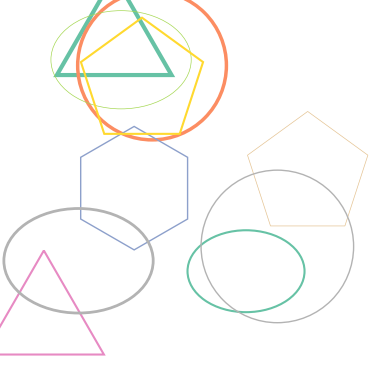[{"shape": "oval", "thickness": 1.5, "radius": 0.76, "center": [0.639, 0.296]}, {"shape": "triangle", "thickness": 3, "radius": 0.86, "center": [0.297, 0.891]}, {"shape": "circle", "thickness": 2.5, "radius": 0.97, "center": [0.395, 0.83]}, {"shape": "hexagon", "thickness": 1, "radius": 0.8, "center": [0.348, 0.511]}, {"shape": "triangle", "thickness": 1.5, "radius": 0.9, "center": [0.114, 0.169]}, {"shape": "oval", "thickness": 0.5, "radius": 0.91, "center": [0.314, 0.845]}, {"shape": "pentagon", "thickness": 1.5, "radius": 0.83, "center": [0.369, 0.787]}, {"shape": "pentagon", "thickness": 0.5, "radius": 0.82, "center": [0.799, 0.546]}, {"shape": "circle", "thickness": 1, "radius": 0.99, "center": [0.72, 0.36]}, {"shape": "oval", "thickness": 2, "radius": 0.97, "center": [0.204, 0.323]}]